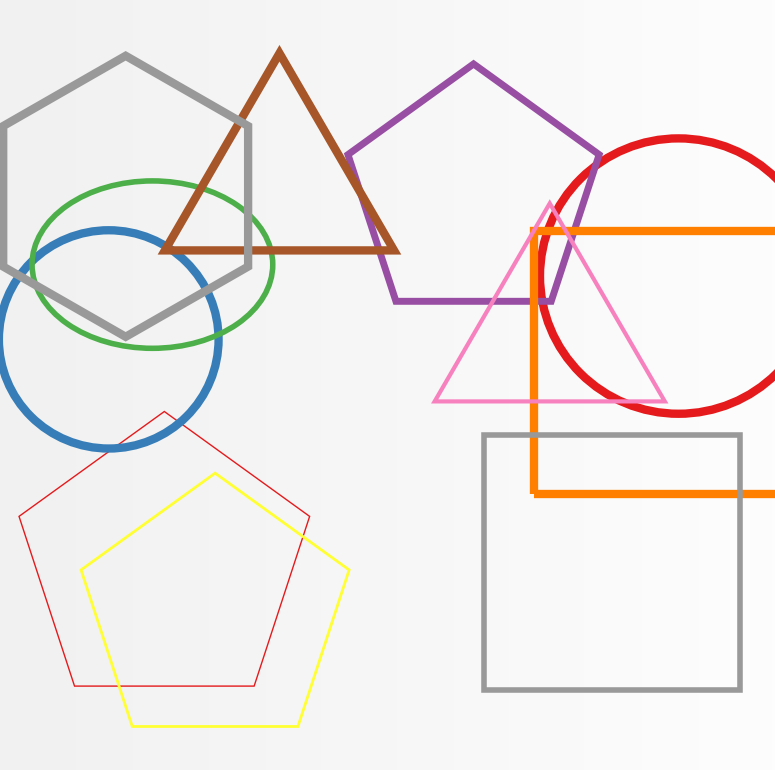[{"shape": "circle", "thickness": 3, "radius": 0.89, "center": [0.876, 0.641]}, {"shape": "pentagon", "thickness": 0.5, "radius": 0.99, "center": [0.212, 0.268]}, {"shape": "circle", "thickness": 3, "radius": 0.71, "center": [0.14, 0.559]}, {"shape": "oval", "thickness": 2, "radius": 0.78, "center": [0.197, 0.656]}, {"shape": "pentagon", "thickness": 2.5, "radius": 0.85, "center": [0.611, 0.747]}, {"shape": "square", "thickness": 3, "radius": 0.85, "center": [0.86, 0.529]}, {"shape": "pentagon", "thickness": 1, "radius": 0.91, "center": [0.278, 0.204]}, {"shape": "triangle", "thickness": 3, "radius": 0.85, "center": [0.361, 0.76]}, {"shape": "triangle", "thickness": 1.5, "radius": 0.86, "center": [0.709, 0.564]}, {"shape": "square", "thickness": 2, "radius": 0.83, "center": [0.79, 0.27]}, {"shape": "hexagon", "thickness": 3, "radius": 0.91, "center": [0.162, 0.745]}]